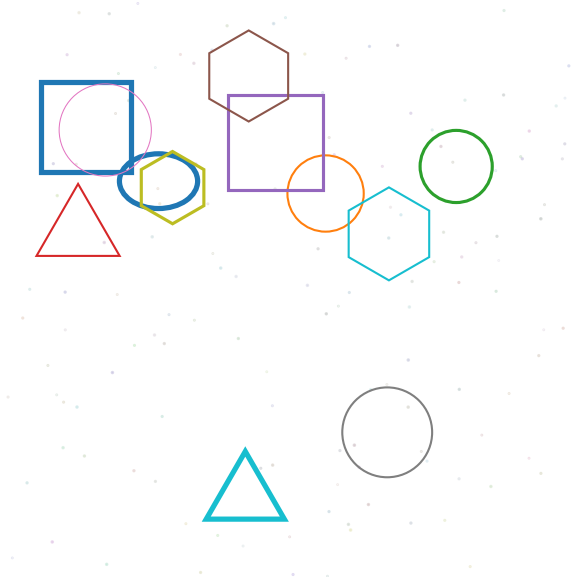[{"shape": "square", "thickness": 2.5, "radius": 0.39, "center": [0.149, 0.779]}, {"shape": "oval", "thickness": 2.5, "radius": 0.34, "center": [0.275, 0.685]}, {"shape": "circle", "thickness": 1, "radius": 0.33, "center": [0.564, 0.664]}, {"shape": "circle", "thickness": 1.5, "radius": 0.31, "center": [0.79, 0.711]}, {"shape": "triangle", "thickness": 1, "radius": 0.42, "center": [0.135, 0.598]}, {"shape": "square", "thickness": 1.5, "radius": 0.41, "center": [0.477, 0.753]}, {"shape": "hexagon", "thickness": 1, "radius": 0.39, "center": [0.431, 0.868]}, {"shape": "circle", "thickness": 0.5, "radius": 0.4, "center": [0.182, 0.774]}, {"shape": "circle", "thickness": 1, "radius": 0.39, "center": [0.671, 0.25]}, {"shape": "hexagon", "thickness": 1.5, "radius": 0.31, "center": [0.299, 0.674]}, {"shape": "hexagon", "thickness": 1, "radius": 0.4, "center": [0.673, 0.594]}, {"shape": "triangle", "thickness": 2.5, "radius": 0.39, "center": [0.425, 0.139]}]